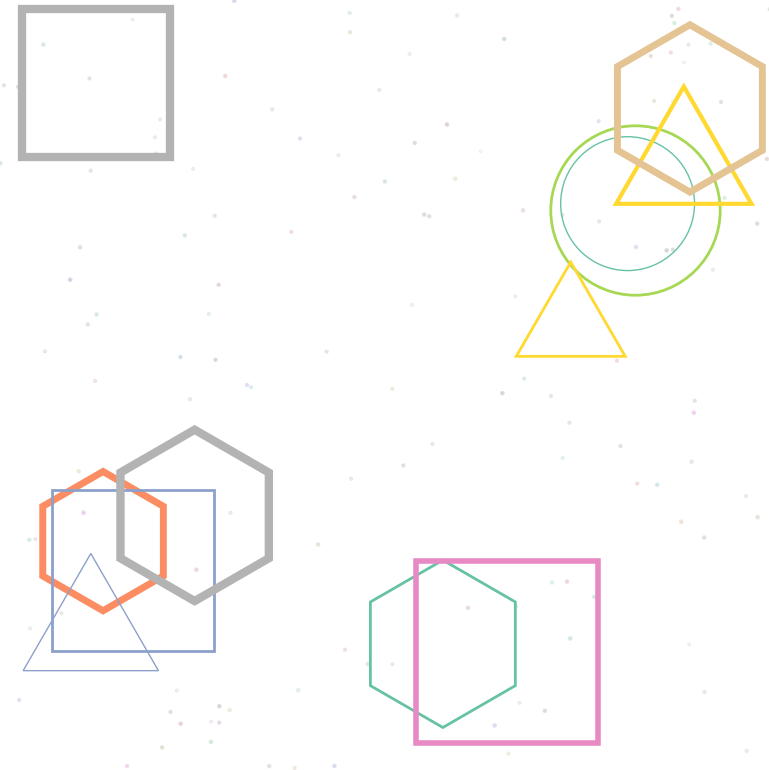[{"shape": "hexagon", "thickness": 1, "radius": 0.54, "center": [0.575, 0.164]}, {"shape": "circle", "thickness": 0.5, "radius": 0.43, "center": [0.815, 0.736]}, {"shape": "hexagon", "thickness": 2.5, "radius": 0.45, "center": [0.134, 0.297]}, {"shape": "triangle", "thickness": 0.5, "radius": 0.51, "center": [0.118, 0.18]}, {"shape": "square", "thickness": 1, "radius": 0.52, "center": [0.172, 0.259]}, {"shape": "square", "thickness": 2, "radius": 0.59, "center": [0.659, 0.153]}, {"shape": "circle", "thickness": 1, "radius": 0.55, "center": [0.825, 0.727]}, {"shape": "triangle", "thickness": 1.5, "radius": 0.51, "center": [0.888, 0.786]}, {"shape": "triangle", "thickness": 1, "radius": 0.41, "center": [0.741, 0.578]}, {"shape": "hexagon", "thickness": 2.5, "radius": 0.54, "center": [0.896, 0.859]}, {"shape": "square", "thickness": 3, "radius": 0.48, "center": [0.125, 0.892]}, {"shape": "hexagon", "thickness": 3, "radius": 0.56, "center": [0.253, 0.331]}]